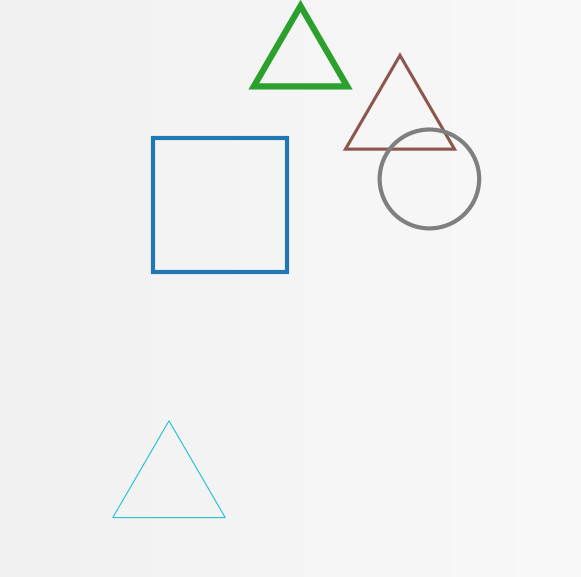[{"shape": "square", "thickness": 2, "radius": 0.58, "center": [0.378, 0.645]}, {"shape": "triangle", "thickness": 3, "radius": 0.46, "center": [0.517, 0.896]}, {"shape": "triangle", "thickness": 1.5, "radius": 0.54, "center": [0.688, 0.795]}, {"shape": "circle", "thickness": 2, "radius": 0.43, "center": [0.739, 0.689]}, {"shape": "triangle", "thickness": 0.5, "radius": 0.56, "center": [0.291, 0.159]}]